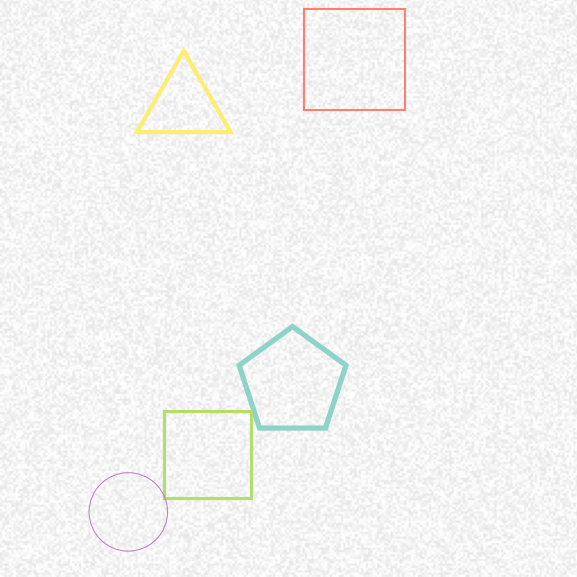[{"shape": "pentagon", "thickness": 2.5, "radius": 0.49, "center": [0.507, 0.337]}, {"shape": "square", "thickness": 1, "radius": 0.44, "center": [0.613, 0.896]}, {"shape": "square", "thickness": 1.5, "radius": 0.38, "center": [0.359, 0.213]}, {"shape": "circle", "thickness": 0.5, "radius": 0.34, "center": [0.222, 0.113]}, {"shape": "triangle", "thickness": 2, "radius": 0.47, "center": [0.318, 0.817]}]